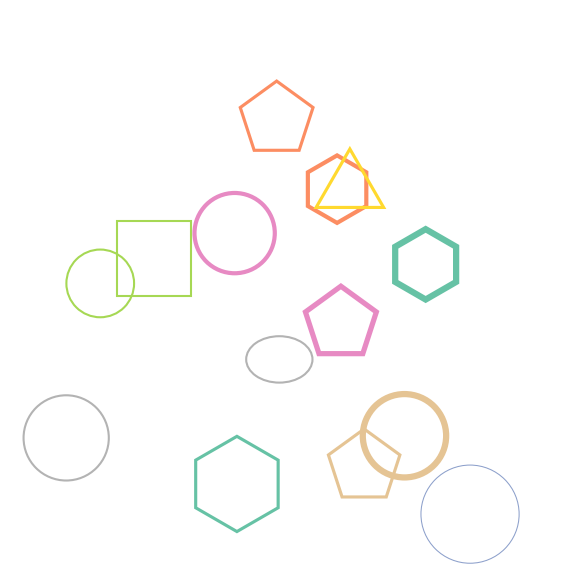[{"shape": "hexagon", "thickness": 3, "radius": 0.3, "center": [0.737, 0.541]}, {"shape": "hexagon", "thickness": 1.5, "radius": 0.41, "center": [0.41, 0.161]}, {"shape": "pentagon", "thickness": 1.5, "radius": 0.33, "center": [0.479, 0.792]}, {"shape": "hexagon", "thickness": 2, "radius": 0.29, "center": [0.584, 0.672]}, {"shape": "circle", "thickness": 0.5, "radius": 0.42, "center": [0.814, 0.109]}, {"shape": "pentagon", "thickness": 2.5, "radius": 0.32, "center": [0.59, 0.439]}, {"shape": "circle", "thickness": 2, "radius": 0.35, "center": [0.406, 0.595]}, {"shape": "circle", "thickness": 1, "radius": 0.29, "center": [0.174, 0.508]}, {"shape": "square", "thickness": 1, "radius": 0.32, "center": [0.266, 0.551]}, {"shape": "triangle", "thickness": 1.5, "radius": 0.34, "center": [0.606, 0.674]}, {"shape": "circle", "thickness": 3, "radius": 0.36, "center": [0.7, 0.245]}, {"shape": "pentagon", "thickness": 1.5, "radius": 0.33, "center": [0.631, 0.191]}, {"shape": "oval", "thickness": 1, "radius": 0.29, "center": [0.484, 0.377]}, {"shape": "circle", "thickness": 1, "radius": 0.37, "center": [0.115, 0.241]}]